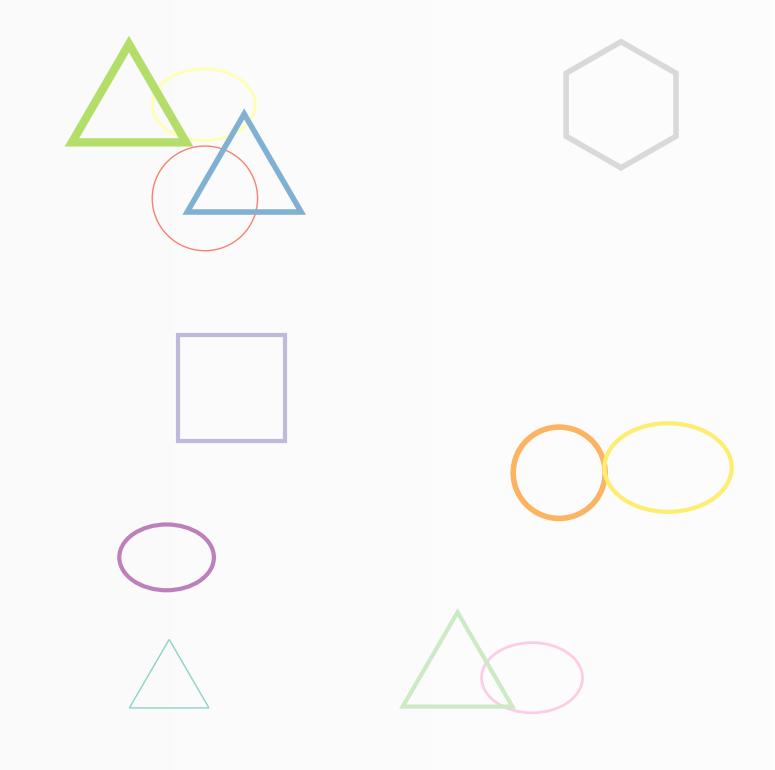[{"shape": "triangle", "thickness": 0.5, "radius": 0.3, "center": [0.218, 0.11]}, {"shape": "oval", "thickness": 1, "radius": 0.33, "center": [0.263, 0.864]}, {"shape": "square", "thickness": 1.5, "radius": 0.34, "center": [0.299, 0.497]}, {"shape": "circle", "thickness": 0.5, "radius": 0.34, "center": [0.264, 0.742]}, {"shape": "triangle", "thickness": 2, "radius": 0.42, "center": [0.315, 0.767]}, {"shape": "circle", "thickness": 2, "radius": 0.3, "center": [0.721, 0.386]}, {"shape": "triangle", "thickness": 3, "radius": 0.43, "center": [0.166, 0.858]}, {"shape": "oval", "thickness": 1, "radius": 0.33, "center": [0.686, 0.12]}, {"shape": "hexagon", "thickness": 2, "radius": 0.41, "center": [0.801, 0.864]}, {"shape": "oval", "thickness": 1.5, "radius": 0.31, "center": [0.215, 0.276]}, {"shape": "triangle", "thickness": 1.5, "radius": 0.41, "center": [0.59, 0.123]}, {"shape": "oval", "thickness": 1.5, "radius": 0.41, "center": [0.862, 0.393]}]